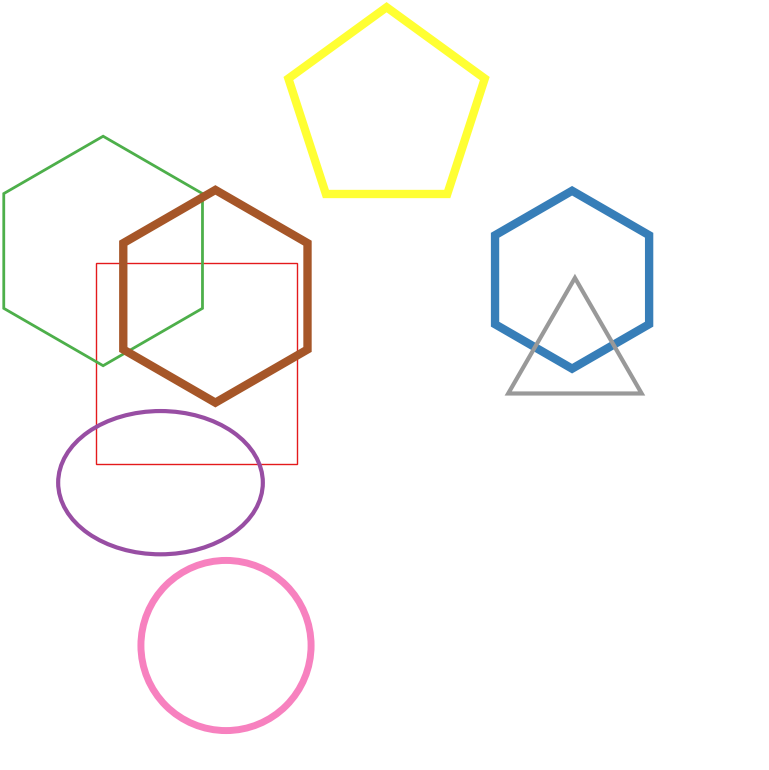[{"shape": "square", "thickness": 0.5, "radius": 0.65, "center": [0.255, 0.528]}, {"shape": "hexagon", "thickness": 3, "radius": 0.58, "center": [0.743, 0.637]}, {"shape": "hexagon", "thickness": 1, "radius": 0.74, "center": [0.134, 0.674]}, {"shape": "oval", "thickness": 1.5, "radius": 0.66, "center": [0.208, 0.373]}, {"shape": "pentagon", "thickness": 3, "radius": 0.67, "center": [0.502, 0.857]}, {"shape": "hexagon", "thickness": 3, "radius": 0.69, "center": [0.28, 0.615]}, {"shape": "circle", "thickness": 2.5, "radius": 0.55, "center": [0.294, 0.162]}, {"shape": "triangle", "thickness": 1.5, "radius": 0.5, "center": [0.747, 0.539]}]